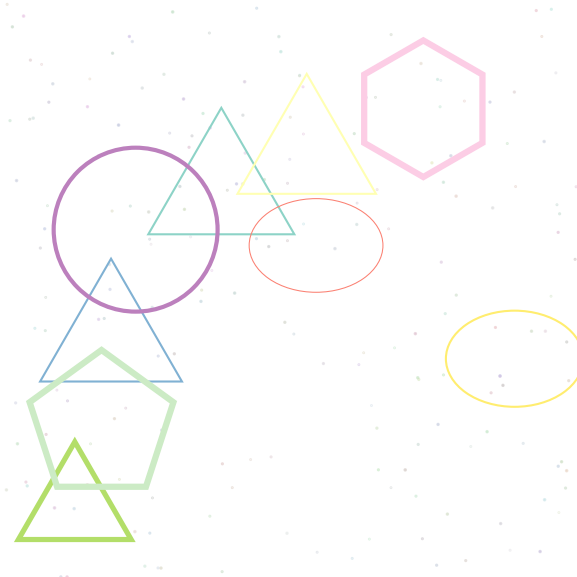[{"shape": "triangle", "thickness": 1, "radius": 0.73, "center": [0.383, 0.666]}, {"shape": "triangle", "thickness": 1, "radius": 0.69, "center": [0.531, 0.733]}, {"shape": "oval", "thickness": 0.5, "radius": 0.58, "center": [0.547, 0.574]}, {"shape": "triangle", "thickness": 1, "radius": 0.71, "center": [0.192, 0.409]}, {"shape": "triangle", "thickness": 2.5, "radius": 0.56, "center": [0.13, 0.121]}, {"shape": "hexagon", "thickness": 3, "radius": 0.59, "center": [0.733, 0.811]}, {"shape": "circle", "thickness": 2, "radius": 0.71, "center": [0.235, 0.601]}, {"shape": "pentagon", "thickness": 3, "radius": 0.65, "center": [0.176, 0.262]}, {"shape": "oval", "thickness": 1, "radius": 0.59, "center": [0.891, 0.378]}]